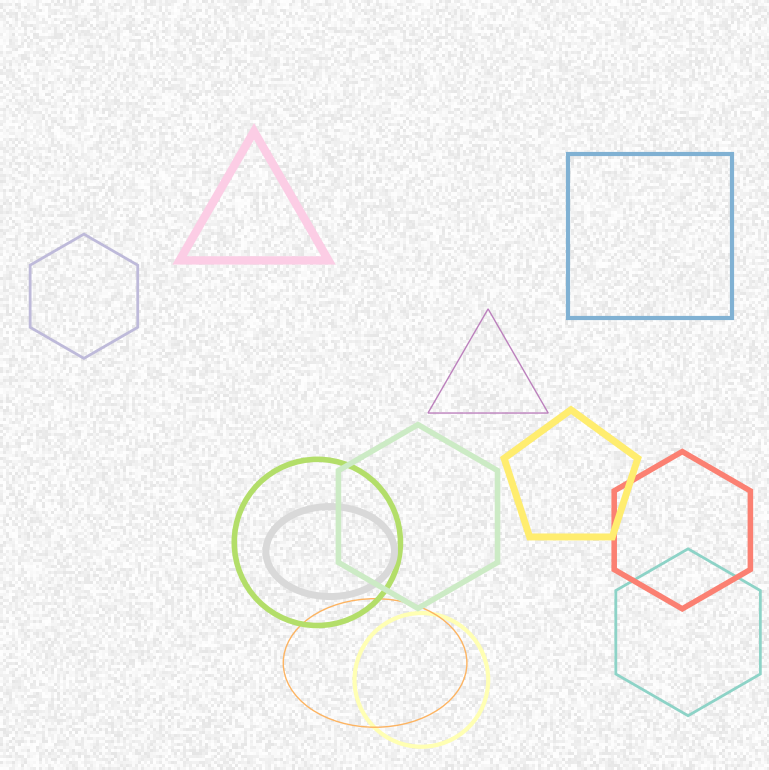[{"shape": "hexagon", "thickness": 1, "radius": 0.54, "center": [0.894, 0.179]}, {"shape": "circle", "thickness": 1.5, "radius": 0.43, "center": [0.547, 0.117]}, {"shape": "hexagon", "thickness": 1, "radius": 0.4, "center": [0.109, 0.615]}, {"shape": "hexagon", "thickness": 2, "radius": 0.51, "center": [0.886, 0.311]}, {"shape": "square", "thickness": 1.5, "radius": 0.53, "center": [0.844, 0.694]}, {"shape": "oval", "thickness": 0.5, "radius": 0.6, "center": [0.487, 0.139]}, {"shape": "circle", "thickness": 2, "radius": 0.54, "center": [0.412, 0.296]}, {"shape": "triangle", "thickness": 3, "radius": 0.56, "center": [0.33, 0.718]}, {"shape": "oval", "thickness": 2.5, "radius": 0.42, "center": [0.429, 0.284]}, {"shape": "triangle", "thickness": 0.5, "radius": 0.45, "center": [0.634, 0.509]}, {"shape": "hexagon", "thickness": 2, "radius": 0.6, "center": [0.543, 0.329]}, {"shape": "pentagon", "thickness": 2.5, "radius": 0.46, "center": [0.742, 0.377]}]